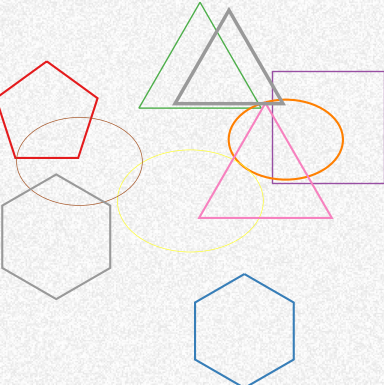[{"shape": "pentagon", "thickness": 1.5, "radius": 0.69, "center": [0.121, 0.702]}, {"shape": "hexagon", "thickness": 1.5, "radius": 0.74, "center": [0.635, 0.14]}, {"shape": "triangle", "thickness": 1, "radius": 0.92, "center": [0.52, 0.811]}, {"shape": "square", "thickness": 1, "radius": 0.73, "center": [0.853, 0.67]}, {"shape": "oval", "thickness": 1.5, "radius": 0.74, "center": [0.742, 0.637]}, {"shape": "oval", "thickness": 0.5, "radius": 0.95, "center": [0.494, 0.478]}, {"shape": "oval", "thickness": 0.5, "radius": 0.82, "center": [0.206, 0.581]}, {"shape": "triangle", "thickness": 1.5, "radius": 0.99, "center": [0.689, 0.533]}, {"shape": "triangle", "thickness": 2.5, "radius": 0.81, "center": [0.595, 0.812]}, {"shape": "hexagon", "thickness": 1.5, "radius": 0.81, "center": [0.146, 0.385]}]